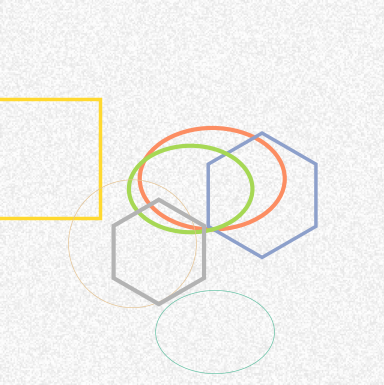[{"shape": "oval", "thickness": 0.5, "radius": 0.77, "center": [0.559, 0.138]}, {"shape": "oval", "thickness": 3, "radius": 0.94, "center": [0.551, 0.536]}, {"shape": "hexagon", "thickness": 2.5, "radius": 0.81, "center": [0.681, 0.493]}, {"shape": "oval", "thickness": 3, "radius": 0.8, "center": [0.495, 0.509]}, {"shape": "square", "thickness": 2.5, "radius": 0.77, "center": [0.106, 0.588]}, {"shape": "circle", "thickness": 0.5, "radius": 0.83, "center": [0.344, 0.367]}, {"shape": "hexagon", "thickness": 3, "radius": 0.68, "center": [0.413, 0.346]}]